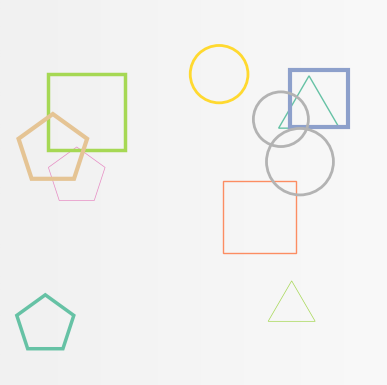[{"shape": "triangle", "thickness": 1, "radius": 0.45, "center": [0.797, 0.712]}, {"shape": "pentagon", "thickness": 2.5, "radius": 0.39, "center": [0.117, 0.157]}, {"shape": "square", "thickness": 1, "radius": 0.47, "center": [0.67, 0.435]}, {"shape": "square", "thickness": 3, "radius": 0.37, "center": [0.823, 0.743]}, {"shape": "pentagon", "thickness": 0.5, "radius": 0.38, "center": [0.198, 0.541]}, {"shape": "square", "thickness": 2.5, "radius": 0.5, "center": [0.223, 0.709]}, {"shape": "triangle", "thickness": 0.5, "radius": 0.35, "center": [0.753, 0.2]}, {"shape": "circle", "thickness": 2, "radius": 0.37, "center": [0.565, 0.807]}, {"shape": "pentagon", "thickness": 3, "radius": 0.47, "center": [0.136, 0.611]}, {"shape": "circle", "thickness": 2, "radius": 0.36, "center": [0.725, 0.69]}, {"shape": "circle", "thickness": 2, "radius": 0.43, "center": [0.774, 0.58]}]